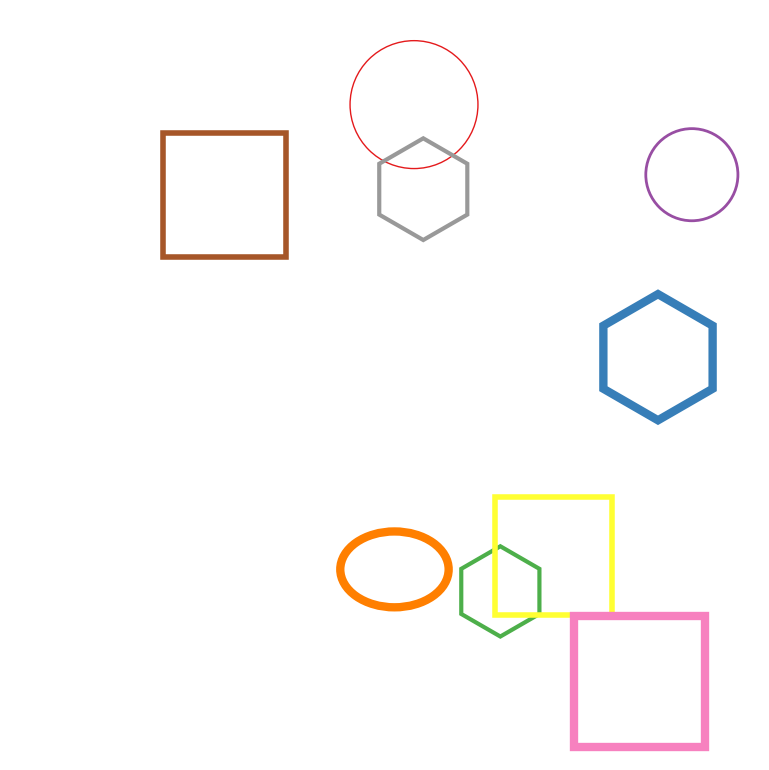[{"shape": "circle", "thickness": 0.5, "radius": 0.42, "center": [0.538, 0.864]}, {"shape": "hexagon", "thickness": 3, "radius": 0.41, "center": [0.855, 0.536]}, {"shape": "hexagon", "thickness": 1.5, "radius": 0.29, "center": [0.65, 0.232]}, {"shape": "circle", "thickness": 1, "radius": 0.3, "center": [0.899, 0.773]}, {"shape": "oval", "thickness": 3, "radius": 0.35, "center": [0.512, 0.261]}, {"shape": "square", "thickness": 2, "radius": 0.38, "center": [0.719, 0.278]}, {"shape": "square", "thickness": 2, "radius": 0.4, "center": [0.292, 0.747]}, {"shape": "square", "thickness": 3, "radius": 0.42, "center": [0.83, 0.115]}, {"shape": "hexagon", "thickness": 1.5, "radius": 0.33, "center": [0.55, 0.754]}]